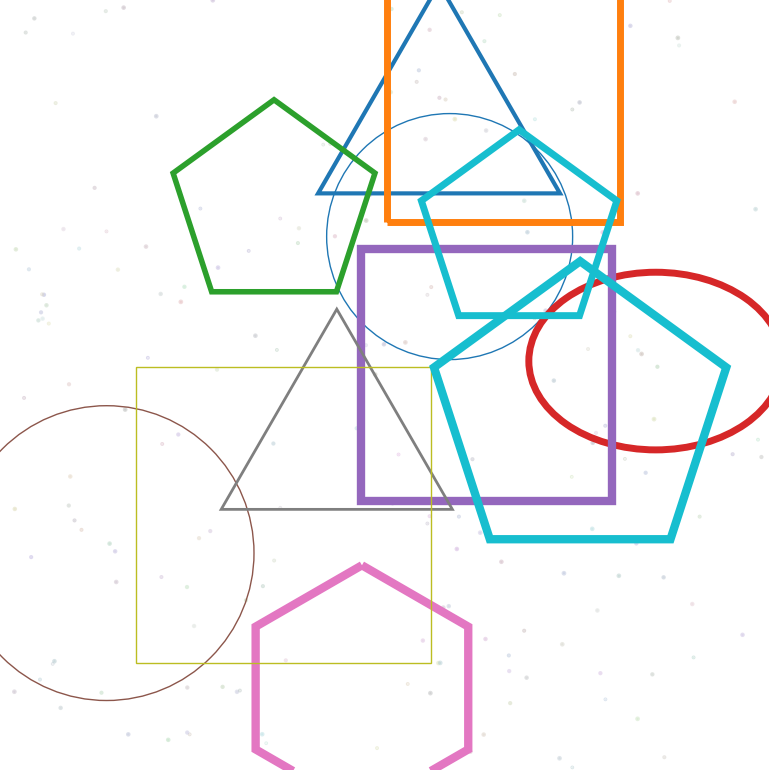[{"shape": "circle", "thickness": 0.5, "radius": 0.8, "center": [0.584, 0.693]}, {"shape": "triangle", "thickness": 1.5, "radius": 0.91, "center": [0.57, 0.84]}, {"shape": "square", "thickness": 2.5, "radius": 0.76, "center": [0.654, 0.863]}, {"shape": "pentagon", "thickness": 2, "radius": 0.69, "center": [0.356, 0.733]}, {"shape": "oval", "thickness": 2.5, "radius": 0.82, "center": [0.852, 0.531]}, {"shape": "square", "thickness": 3, "radius": 0.82, "center": [0.632, 0.513]}, {"shape": "circle", "thickness": 0.5, "radius": 0.96, "center": [0.138, 0.282]}, {"shape": "hexagon", "thickness": 3, "radius": 0.8, "center": [0.47, 0.106]}, {"shape": "triangle", "thickness": 1, "radius": 0.87, "center": [0.437, 0.425]}, {"shape": "square", "thickness": 0.5, "radius": 0.96, "center": [0.368, 0.331]}, {"shape": "pentagon", "thickness": 2.5, "radius": 0.67, "center": [0.674, 0.698]}, {"shape": "pentagon", "thickness": 3, "radius": 1.0, "center": [0.753, 0.461]}]